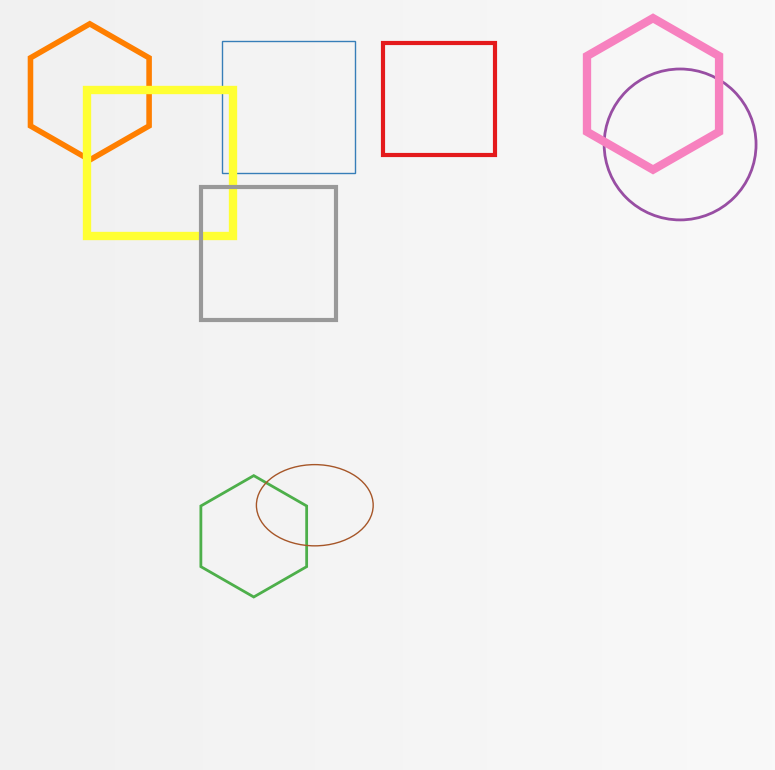[{"shape": "square", "thickness": 1.5, "radius": 0.36, "center": [0.567, 0.871]}, {"shape": "square", "thickness": 0.5, "radius": 0.43, "center": [0.372, 0.862]}, {"shape": "hexagon", "thickness": 1, "radius": 0.39, "center": [0.327, 0.303]}, {"shape": "circle", "thickness": 1, "radius": 0.49, "center": [0.878, 0.812]}, {"shape": "hexagon", "thickness": 2, "radius": 0.44, "center": [0.116, 0.881]}, {"shape": "square", "thickness": 3, "radius": 0.47, "center": [0.206, 0.788]}, {"shape": "oval", "thickness": 0.5, "radius": 0.38, "center": [0.406, 0.344]}, {"shape": "hexagon", "thickness": 3, "radius": 0.49, "center": [0.843, 0.878]}, {"shape": "square", "thickness": 1.5, "radius": 0.43, "center": [0.347, 0.671]}]